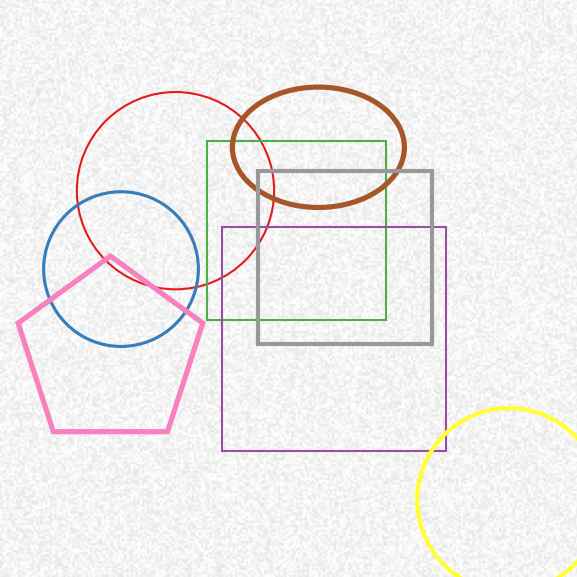[{"shape": "circle", "thickness": 1, "radius": 0.85, "center": [0.304, 0.669]}, {"shape": "circle", "thickness": 1.5, "radius": 0.67, "center": [0.21, 0.533]}, {"shape": "square", "thickness": 1, "radius": 0.77, "center": [0.513, 0.6]}, {"shape": "square", "thickness": 1, "radius": 0.97, "center": [0.579, 0.412]}, {"shape": "circle", "thickness": 2, "radius": 0.8, "center": [0.882, 0.133]}, {"shape": "oval", "thickness": 2.5, "radius": 0.74, "center": [0.551, 0.744]}, {"shape": "pentagon", "thickness": 2.5, "radius": 0.84, "center": [0.191, 0.388]}, {"shape": "square", "thickness": 2, "radius": 0.75, "center": [0.598, 0.553]}]